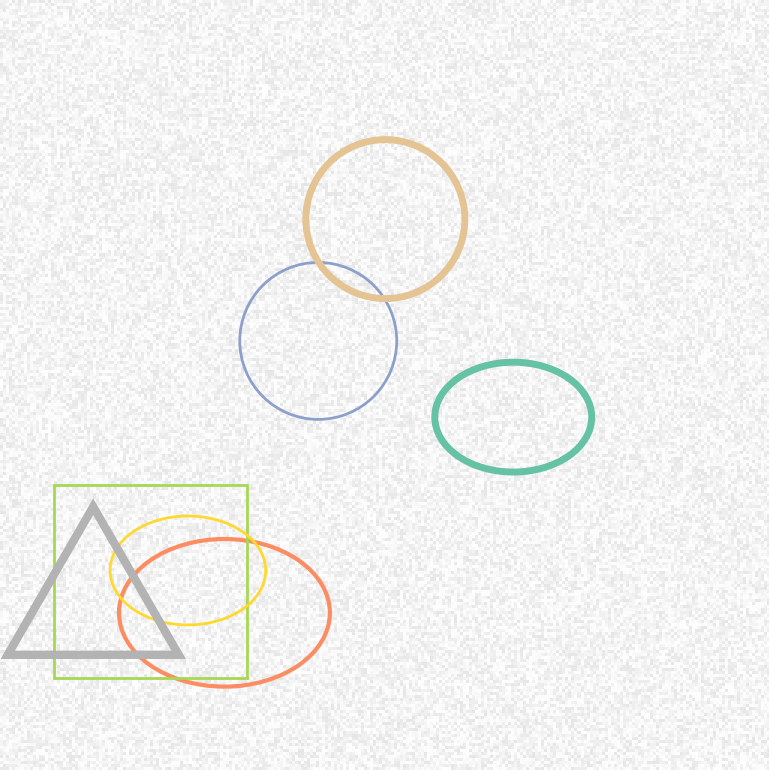[{"shape": "oval", "thickness": 2.5, "radius": 0.51, "center": [0.667, 0.458]}, {"shape": "oval", "thickness": 1.5, "radius": 0.68, "center": [0.291, 0.204]}, {"shape": "circle", "thickness": 1, "radius": 0.51, "center": [0.413, 0.557]}, {"shape": "square", "thickness": 1, "radius": 0.62, "center": [0.196, 0.245]}, {"shape": "oval", "thickness": 1, "radius": 0.51, "center": [0.244, 0.259]}, {"shape": "circle", "thickness": 2.5, "radius": 0.52, "center": [0.5, 0.715]}, {"shape": "triangle", "thickness": 3, "radius": 0.64, "center": [0.121, 0.214]}]